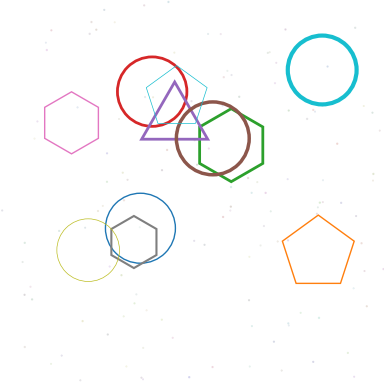[{"shape": "circle", "thickness": 1, "radius": 0.45, "center": [0.365, 0.407]}, {"shape": "pentagon", "thickness": 1, "radius": 0.49, "center": [0.827, 0.343]}, {"shape": "hexagon", "thickness": 2, "radius": 0.47, "center": [0.601, 0.623]}, {"shape": "circle", "thickness": 2, "radius": 0.45, "center": [0.395, 0.762]}, {"shape": "triangle", "thickness": 2, "radius": 0.5, "center": [0.454, 0.688]}, {"shape": "circle", "thickness": 2.5, "radius": 0.47, "center": [0.553, 0.641]}, {"shape": "hexagon", "thickness": 1, "radius": 0.4, "center": [0.186, 0.681]}, {"shape": "hexagon", "thickness": 1.5, "radius": 0.34, "center": [0.348, 0.371]}, {"shape": "circle", "thickness": 0.5, "radius": 0.41, "center": [0.229, 0.35]}, {"shape": "circle", "thickness": 3, "radius": 0.45, "center": [0.837, 0.818]}, {"shape": "pentagon", "thickness": 0.5, "radius": 0.42, "center": [0.459, 0.747]}]